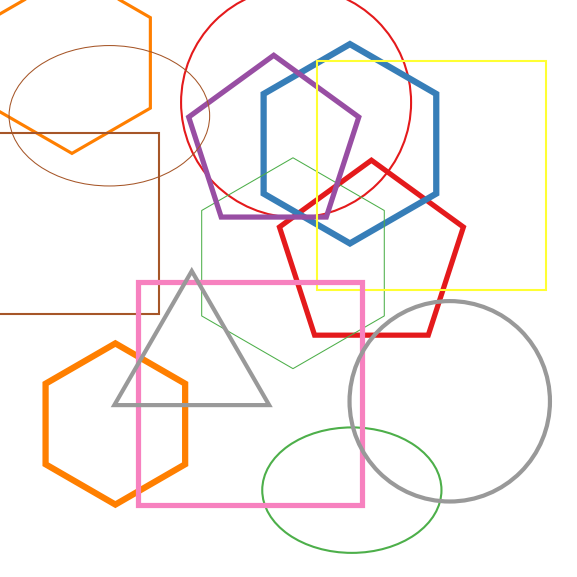[{"shape": "pentagon", "thickness": 2.5, "radius": 0.84, "center": [0.643, 0.554]}, {"shape": "circle", "thickness": 1, "radius": 1.0, "center": [0.513, 0.822]}, {"shape": "hexagon", "thickness": 3, "radius": 0.86, "center": [0.606, 0.75]}, {"shape": "oval", "thickness": 1, "radius": 0.78, "center": [0.609, 0.15]}, {"shape": "hexagon", "thickness": 0.5, "radius": 0.91, "center": [0.507, 0.543]}, {"shape": "pentagon", "thickness": 2.5, "radius": 0.77, "center": [0.474, 0.749]}, {"shape": "hexagon", "thickness": 1.5, "radius": 0.78, "center": [0.125, 0.89]}, {"shape": "hexagon", "thickness": 3, "radius": 0.7, "center": [0.2, 0.265]}, {"shape": "square", "thickness": 1, "radius": 0.99, "center": [0.747, 0.696]}, {"shape": "oval", "thickness": 0.5, "radius": 0.87, "center": [0.189, 0.799]}, {"shape": "square", "thickness": 1, "radius": 0.79, "center": [0.118, 0.612]}, {"shape": "square", "thickness": 2.5, "radius": 0.97, "center": [0.433, 0.318]}, {"shape": "circle", "thickness": 2, "radius": 0.87, "center": [0.779, 0.304]}, {"shape": "triangle", "thickness": 2, "radius": 0.77, "center": [0.332, 0.375]}]